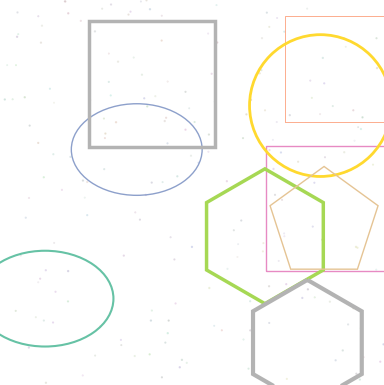[{"shape": "oval", "thickness": 1.5, "radius": 0.89, "center": [0.117, 0.224]}, {"shape": "square", "thickness": 0.5, "radius": 0.69, "center": [0.88, 0.82]}, {"shape": "oval", "thickness": 1, "radius": 0.85, "center": [0.355, 0.612]}, {"shape": "square", "thickness": 1, "radius": 0.81, "center": [0.852, 0.459]}, {"shape": "hexagon", "thickness": 2.5, "radius": 0.88, "center": [0.688, 0.386]}, {"shape": "circle", "thickness": 2, "radius": 0.92, "center": [0.832, 0.726]}, {"shape": "pentagon", "thickness": 1, "radius": 0.74, "center": [0.842, 0.42]}, {"shape": "hexagon", "thickness": 3, "radius": 0.82, "center": [0.798, 0.11]}, {"shape": "square", "thickness": 2.5, "radius": 0.82, "center": [0.395, 0.782]}]